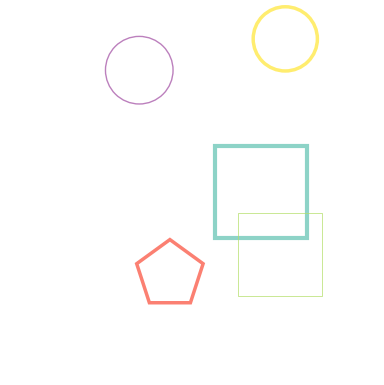[{"shape": "square", "thickness": 3, "radius": 0.6, "center": [0.679, 0.501]}, {"shape": "pentagon", "thickness": 2.5, "radius": 0.45, "center": [0.441, 0.287]}, {"shape": "square", "thickness": 0.5, "radius": 0.54, "center": [0.727, 0.34]}, {"shape": "circle", "thickness": 1, "radius": 0.44, "center": [0.362, 0.818]}, {"shape": "circle", "thickness": 2.5, "radius": 0.42, "center": [0.741, 0.899]}]